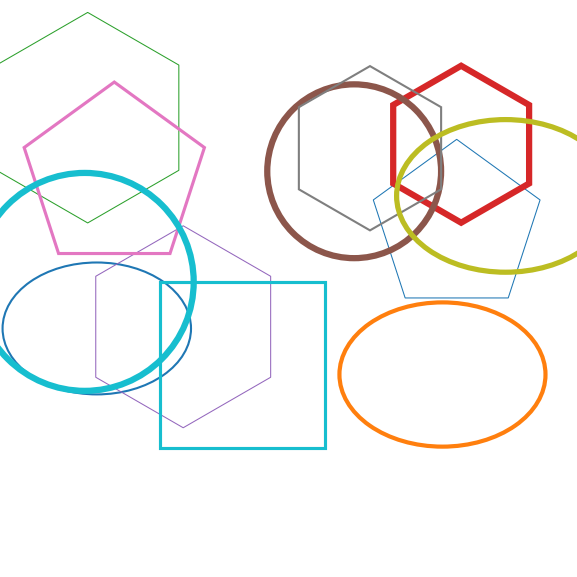[{"shape": "oval", "thickness": 1, "radius": 0.82, "center": [0.168, 0.43]}, {"shape": "pentagon", "thickness": 0.5, "radius": 0.76, "center": [0.791, 0.606]}, {"shape": "oval", "thickness": 2, "radius": 0.89, "center": [0.766, 0.351]}, {"shape": "hexagon", "thickness": 0.5, "radius": 0.91, "center": [0.152, 0.795]}, {"shape": "hexagon", "thickness": 3, "radius": 0.68, "center": [0.799, 0.749]}, {"shape": "hexagon", "thickness": 0.5, "radius": 0.87, "center": [0.317, 0.433]}, {"shape": "circle", "thickness": 3, "radius": 0.75, "center": [0.613, 0.703]}, {"shape": "pentagon", "thickness": 1.5, "radius": 0.82, "center": [0.198, 0.693]}, {"shape": "hexagon", "thickness": 1, "radius": 0.71, "center": [0.641, 0.742]}, {"shape": "oval", "thickness": 2.5, "radius": 0.94, "center": [0.876, 0.66]}, {"shape": "square", "thickness": 1.5, "radius": 0.72, "center": [0.42, 0.367]}, {"shape": "circle", "thickness": 3, "radius": 0.94, "center": [0.147, 0.511]}]